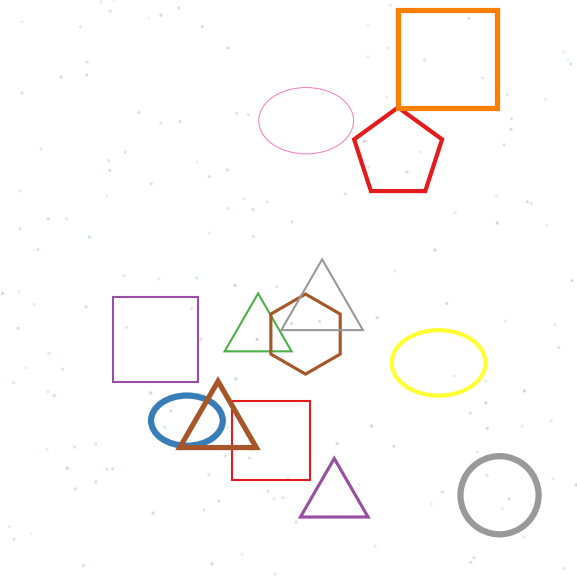[{"shape": "square", "thickness": 1, "radius": 0.34, "center": [0.469, 0.236]}, {"shape": "pentagon", "thickness": 2, "radius": 0.4, "center": [0.689, 0.733]}, {"shape": "oval", "thickness": 3, "radius": 0.31, "center": [0.324, 0.271]}, {"shape": "triangle", "thickness": 1, "radius": 0.33, "center": [0.447, 0.424]}, {"shape": "triangle", "thickness": 1.5, "radius": 0.34, "center": [0.579, 0.138]}, {"shape": "square", "thickness": 1, "radius": 0.37, "center": [0.269, 0.412]}, {"shape": "square", "thickness": 2.5, "radius": 0.42, "center": [0.775, 0.897]}, {"shape": "oval", "thickness": 2, "radius": 0.41, "center": [0.76, 0.371]}, {"shape": "triangle", "thickness": 2.5, "radius": 0.38, "center": [0.378, 0.262]}, {"shape": "hexagon", "thickness": 1.5, "radius": 0.35, "center": [0.529, 0.421]}, {"shape": "oval", "thickness": 0.5, "radius": 0.41, "center": [0.53, 0.79]}, {"shape": "circle", "thickness": 3, "radius": 0.34, "center": [0.865, 0.142]}, {"shape": "triangle", "thickness": 1, "radius": 0.41, "center": [0.558, 0.468]}]